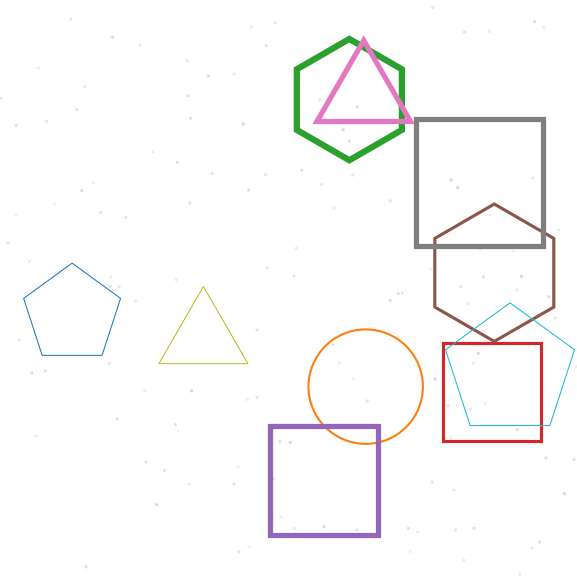[{"shape": "pentagon", "thickness": 0.5, "radius": 0.44, "center": [0.125, 0.455]}, {"shape": "circle", "thickness": 1, "radius": 0.5, "center": [0.633, 0.33]}, {"shape": "hexagon", "thickness": 3, "radius": 0.53, "center": [0.605, 0.827]}, {"shape": "square", "thickness": 1.5, "radius": 0.43, "center": [0.852, 0.321]}, {"shape": "square", "thickness": 2.5, "radius": 0.47, "center": [0.561, 0.167]}, {"shape": "hexagon", "thickness": 1.5, "radius": 0.59, "center": [0.856, 0.527]}, {"shape": "triangle", "thickness": 2.5, "radius": 0.47, "center": [0.63, 0.836]}, {"shape": "square", "thickness": 2.5, "radius": 0.55, "center": [0.83, 0.683]}, {"shape": "triangle", "thickness": 0.5, "radius": 0.45, "center": [0.352, 0.414]}, {"shape": "pentagon", "thickness": 0.5, "radius": 0.59, "center": [0.883, 0.357]}]